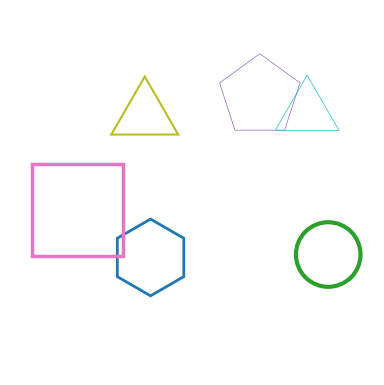[{"shape": "hexagon", "thickness": 2, "radius": 0.5, "center": [0.391, 0.331]}, {"shape": "circle", "thickness": 3, "radius": 0.42, "center": [0.853, 0.339]}, {"shape": "pentagon", "thickness": 0.5, "radius": 0.55, "center": [0.675, 0.751]}, {"shape": "square", "thickness": 2.5, "radius": 0.6, "center": [0.201, 0.454]}, {"shape": "triangle", "thickness": 1.5, "radius": 0.5, "center": [0.376, 0.701]}, {"shape": "triangle", "thickness": 0.5, "radius": 0.48, "center": [0.798, 0.709]}]